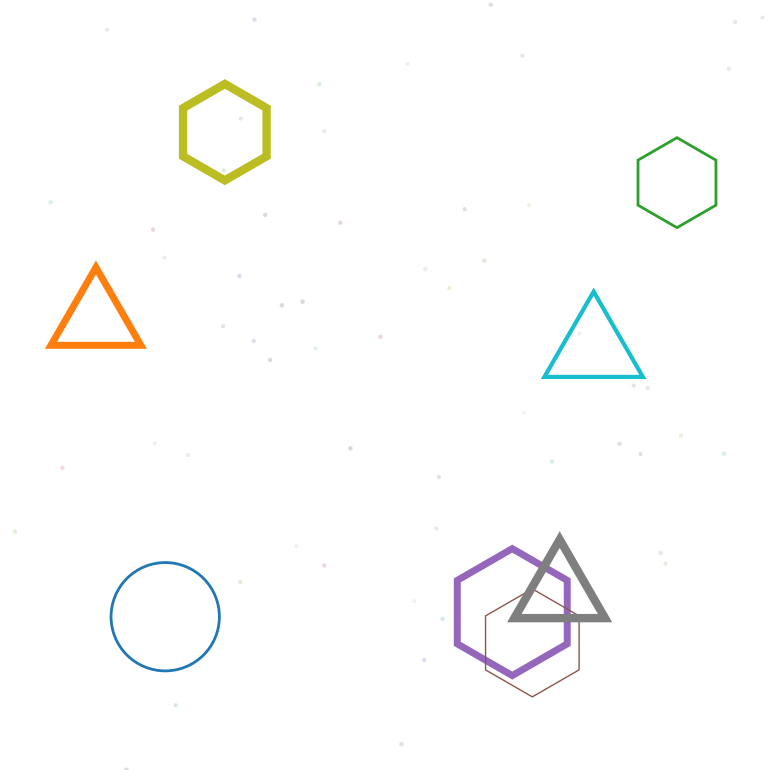[{"shape": "circle", "thickness": 1, "radius": 0.35, "center": [0.215, 0.199]}, {"shape": "triangle", "thickness": 2.5, "radius": 0.34, "center": [0.125, 0.585]}, {"shape": "hexagon", "thickness": 1, "radius": 0.29, "center": [0.879, 0.763]}, {"shape": "hexagon", "thickness": 2.5, "radius": 0.41, "center": [0.665, 0.205]}, {"shape": "hexagon", "thickness": 0.5, "radius": 0.35, "center": [0.691, 0.165]}, {"shape": "triangle", "thickness": 3, "radius": 0.34, "center": [0.727, 0.231]}, {"shape": "hexagon", "thickness": 3, "radius": 0.31, "center": [0.292, 0.828]}, {"shape": "triangle", "thickness": 1.5, "radius": 0.37, "center": [0.771, 0.547]}]